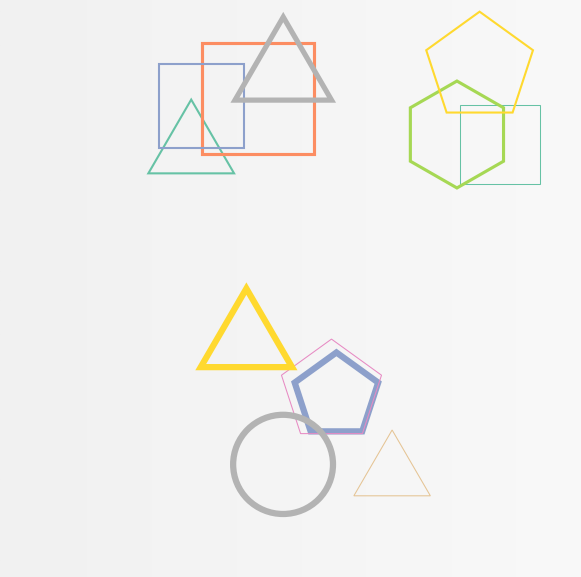[{"shape": "triangle", "thickness": 1, "radius": 0.43, "center": [0.329, 0.742]}, {"shape": "square", "thickness": 0.5, "radius": 0.34, "center": [0.86, 0.748]}, {"shape": "square", "thickness": 1.5, "radius": 0.48, "center": [0.444, 0.828]}, {"shape": "square", "thickness": 1, "radius": 0.37, "center": [0.347, 0.816]}, {"shape": "pentagon", "thickness": 3, "radius": 0.38, "center": [0.579, 0.313]}, {"shape": "pentagon", "thickness": 0.5, "radius": 0.45, "center": [0.57, 0.321]}, {"shape": "hexagon", "thickness": 1.5, "radius": 0.46, "center": [0.786, 0.766]}, {"shape": "triangle", "thickness": 3, "radius": 0.45, "center": [0.424, 0.409]}, {"shape": "pentagon", "thickness": 1, "radius": 0.48, "center": [0.825, 0.882]}, {"shape": "triangle", "thickness": 0.5, "radius": 0.38, "center": [0.675, 0.179]}, {"shape": "circle", "thickness": 3, "radius": 0.43, "center": [0.487, 0.195]}, {"shape": "triangle", "thickness": 2.5, "radius": 0.48, "center": [0.487, 0.874]}]